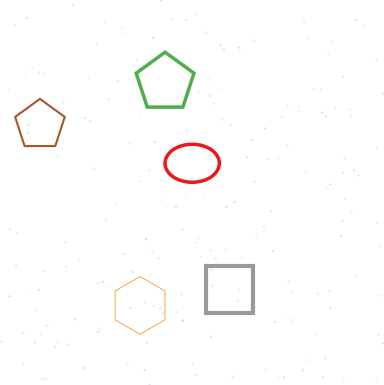[{"shape": "oval", "thickness": 2.5, "radius": 0.35, "center": [0.499, 0.576]}, {"shape": "pentagon", "thickness": 2.5, "radius": 0.39, "center": [0.429, 0.786]}, {"shape": "hexagon", "thickness": 0.5, "radius": 0.37, "center": [0.364, 0.207]}, {"shape": "pentagon", "thickness": 1.5, "radius": 0.34, "center": [0.104, 0.675]}, {"shape": "square", "thickness": 3, "radius": 0.31, "center": [0.597, 0.248]}]